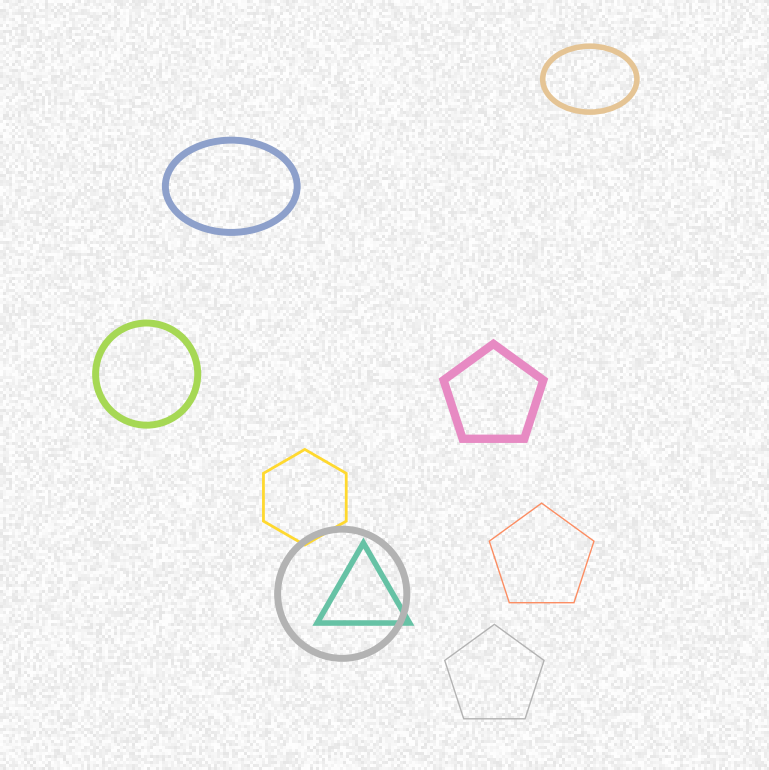[{"shape": "triangle", "thickness": 2, "radius": 0.35, "center": [0.472, 0.226]}, {"shape": "pentagon", "thickness": 0.5, "radius": 0.36, "center": [0.703, 0.275]}, {"shape": "oval", "thickness": 2.5, "radius": 0.43, "center": [0.3, 0.758]}, {"shape": "pentagon", "thickness": 3, "radius": 0.34, "center": [0.641, 0.485]}, {"shape": "circle", "thickness": 2.5, "radius": 0.33, "center": [0.19, 0.514]}, {"shape": "hexagon", "thickness": 1, "radius": 0.31, "center": [0.396, 0.354]}, {"shape": "oval", "thickness": 2, "radius": 0.31, "center": [0.766, 0.897]}, {"shape": "circle", "thickness": 2.5, "radius": 0.42, "center": [0.444, 0.229]}, {"shape": "pentagon", "thickness": 0.5, "radius": 0.34, "center": [0.642, 0.121]}]